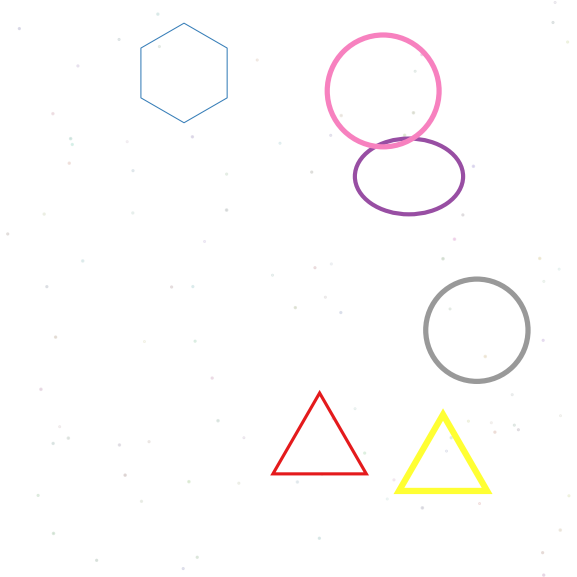[{"shape": "triangle", "thickness": 1.5, "radius": 0.47, "center": [0.553, 0.225]}, {"shape": "hexagon", "thickness": 0.5, "radius": 0.43, "center": [0.319, 0.873]}, {"shape": "oval", "thickness": 2, "radius": 0.47, "center": [0.708, 0.694]}, {"shape": "triangle", "thickness": 3, "radius": 0.44, "center": [0.767, 0.193]}, {"shape": "circle", "thickness": 2.5, "radius": 0.48, "center": [0.663, 0.842]}, {"shape": "circle", "thickness": 2.5, "radius": 0.44, "center": [0.826, 0.427]}]